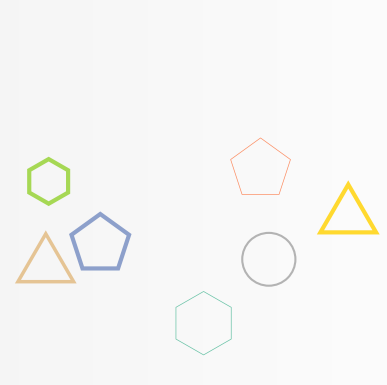[{"shape": "hexagon", "thickness": 0.5, "radius": 0.41, "center": [0.525, 0.161]}, {"shape": "pentagon", "thickness": 0.5, "radius": 0.41, "center": [0.672, 0.561]}, {"shape": "pentagon", "thickness": 3, "radius": 0.39, "center": [0.259, 0.366]}, {"shape": "hexagon", "thickness": 3, "radius": 0.29, "center": [0.126, 0.529]}, {"shape": "triangle", "thickness": 3, "radius": 0.41, "center": [0.899, 0.438]}, {"shape": "triangle", "thickness": 2.5, "radius": 0.41, "center": [0.118, 0.31]}, {"shape": "circle", "thickness": 1.5, "radius": 0.34, "center": [0.694, 0.327]}]